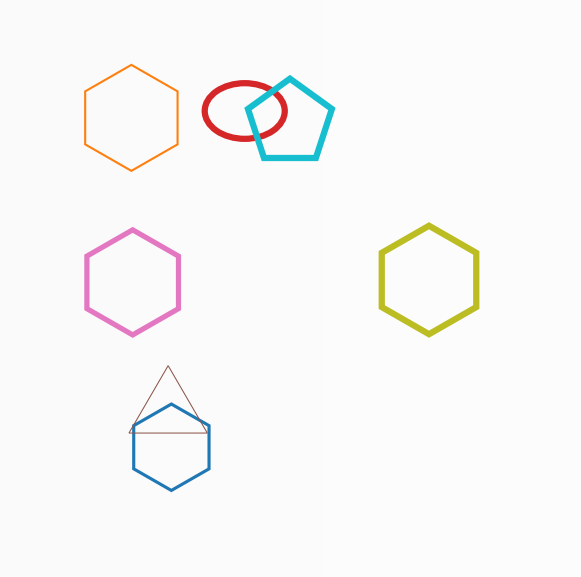[{"shape": "hexagon", "thickness": 1.5, "radius": 0.37, "center": [0.295, 0.225]}, {"shape": "hexagon", "thickness": 1, "radius": 0.46, "center": [0.226, 0.795]}, {"shape": "oval", "thickness": 3, "radius": 0.34, "center": [0.421, 0.807]}, {"shape": "triangle", "thickness": 0.5, "radius": 0.39, "center": [0.289, 0.288]}, {"shape": "hexagon", "thickness": 2.5, "radius": 0.45, "center": [0.228, 0.51]}, {"shape": "hexagon", "thickness": 3, "radius": 0.47, "center": [0.738, 0.514]}, {"shape": "pentagon", "thickness": 3, "radius": 0.38, "center": [0.499, 0.787]}]